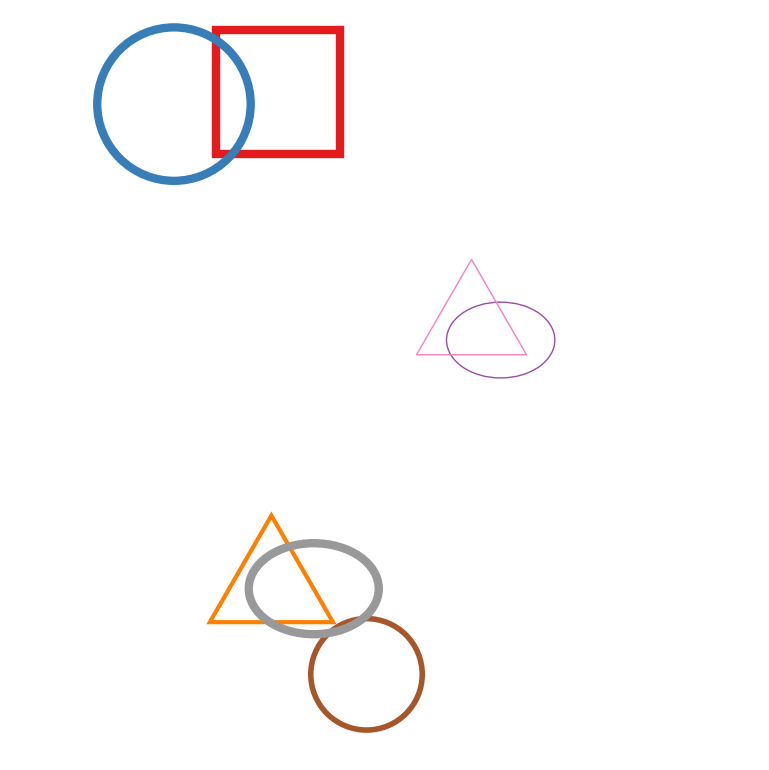[{"shape": "square", "thickness": 3, "radius": 0.4, "center": [0.361, 0.881]}, {"shape": "circle", "thickness": 3, "radius": 0.5, "center": [0.226, 0.865]}, {"shape": "oval", "thickness": 0.5, "radius": 0.35, "center": [0.65, 0.558]}, {"shape": "triangle", "thickness": 1.5, "radius": 0.46, "center": [0.352, 0.238]}, {"shape": "circle", "thickness": 2, "radius": 0.36, "center": [0.476, 0.124]}, {"shape": "triangle", "thickness": 0.5, "radius": 0.41, "center": [0.612, 0.581]}, {"shape": "oval", "thickness": 3, "radius": 0.42, "center": [0.407, 0.235]}]